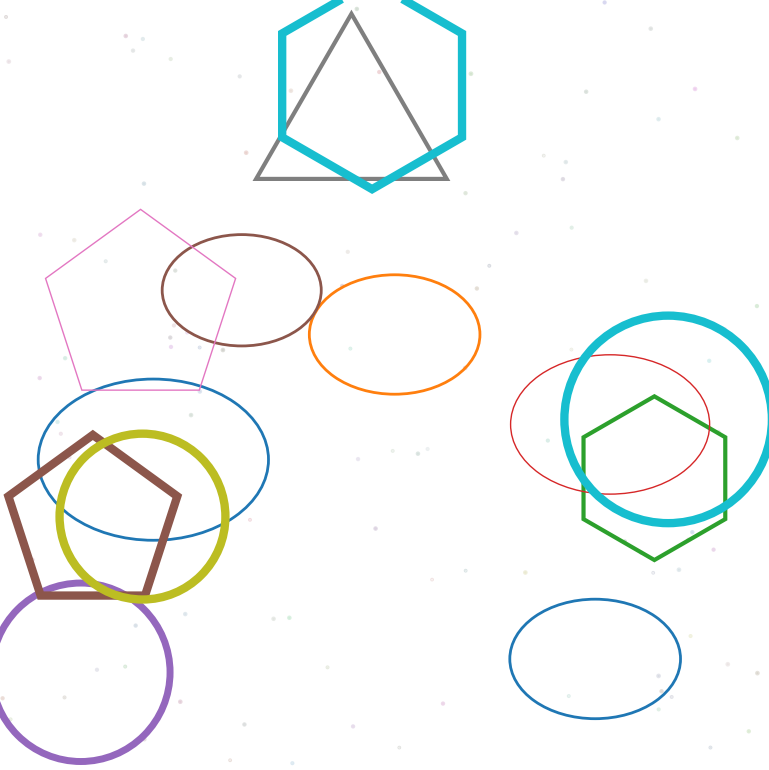[{"shape": "oval", "thickness": 1, "radius": 0.75, "center": [0.199, 0.403]}, {"shape": "oval", "thickness": 1, "radius": 0.55, "center": [0.773, 0.144]}, {"shape": "oval", "thickness": 1, "radius": 0.55, "center": [0.513, 0.566]}, {"shape": "hexagon", "thickness": 1.5, "radius": 0.53, "center": [0.85, 0.379]}, {"shape": "oval", "thickness": 0.5, "radius": 0.65, "center": [0.792, 0.449]}, {"shape": "circle", "thickness": 2.5, "radius": 0.58, "center": [0.105, 0.127]}, {"shape": "pentagon", "thickness": 3, "radius": 0.58, "center": [0.121, 0.32]}, {"shape": "oval", "thickness": 1, "radius": 0.52, "center": [0.314, 0.623]}, {"shape": "pentagon", "thickness": 0.5, "radius": 0.65, "center": [0.183, 0.598]}, {"shape": "triangle", "thickness": 1.5, "radius": 0.71, "center": [0.456, 0.839]}, {"shape": "circle", "thickness": 3, "radius": 0.54, "center": [0.185, 0.329]}, {"shape": "hexagon", "thickness": 3, "radius": 0.67, "center": [0.483, 0.889]}, {"shape": "circle", "thickness": 3, "radius": 0.67, "center": [0.868, 0.455]}]